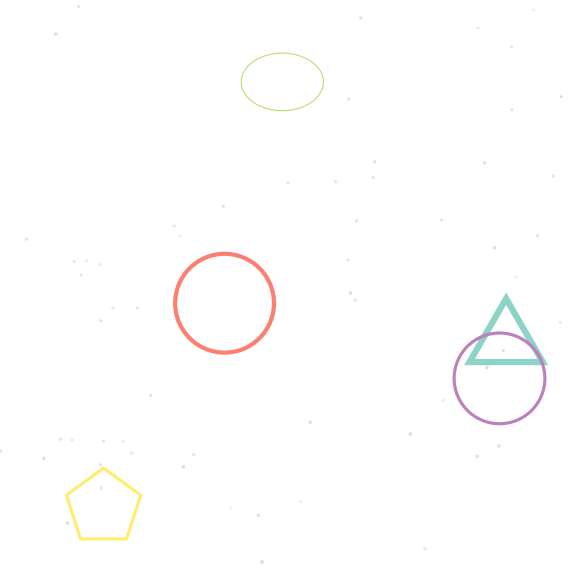[{"shape": "triangle", "thickness": 3, "radius": 0.37, "center": [0.876, 0.409]}, {"shape": "circle", "thickness": 2, "radius": 0.43, "center": [0.389, 0.474]}, {"shape": "oval", "thickness": 0.5, "radius": 0.36, "center": [0.489, 0.857]}, {"shape": "circle", "thickness": 1.5, "radius": 0.39, "center": [0.865, 0.344]}, {"shape": "pentagon", "thickness": 1.5, "radius": 0.34, "center": [0.179, 0.121]}]